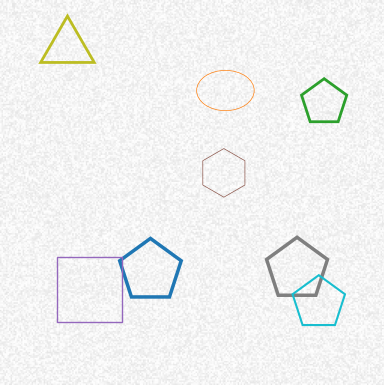[{"shape": "pentagon", "thickness": 2.5, "radius": 0.42, "center": [0.391, 0.297]}, {"shape": "oval", "thickness": 0.5, "radius": 0.37, "center": [0.586, 0.765]}, {"shape": "pentagon", "thickness": 2, "radius": 0.31, "center": [0.842, 0.734]}, {"shape": "square", "thickness": 1, "radius": 0.42, "center": [0.232, 0.248]}, {"shape": "hexagon", "thickness": 0.5, "radius": 0.32, "center": [0.581, 0.551]}, {"shape": "pentagon", "thickness": 2.5, "radius": 0.42, "center": [0.772, 0.3]}, {"shape": "triangle", "thickness": 2, "radius": 0.4, "center": [0.175, 0.878]}, {"shape": "pentagon", "thickness": 1.5, "radius": 0.36, "center": [0.828, 0.214]}]